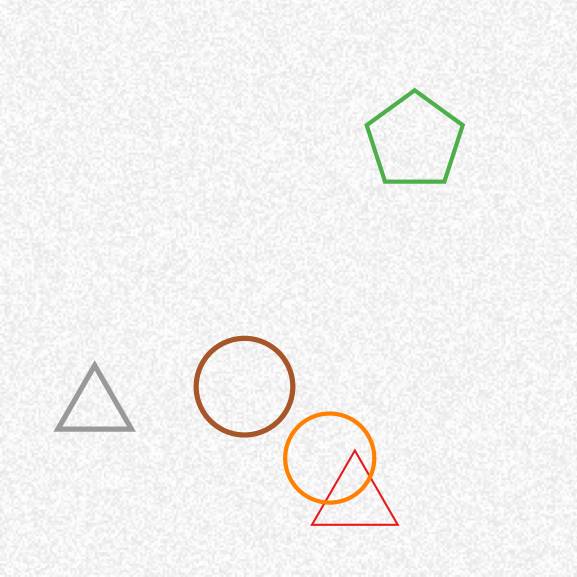[{"shape": "triangle", "thickness": 1, "radius": 0.43, "center": [0.614, 0.133]}, {"shape": "pentagon", "thickness": 2, "radius": 0.44, "center": [0.718, 0.755]}, {"shape": "circle", "thickness": 2, "radius": 0.39, "center": [0.571, 0.206]}, {"shape": "circle", "thickness": 2.5, "radius": 0.42, "center": [0.423, 0.33]}, {"shape": "triangle", "thickness": 2.5, "radius": 0.37, "center": [0.164, 0.293]}]